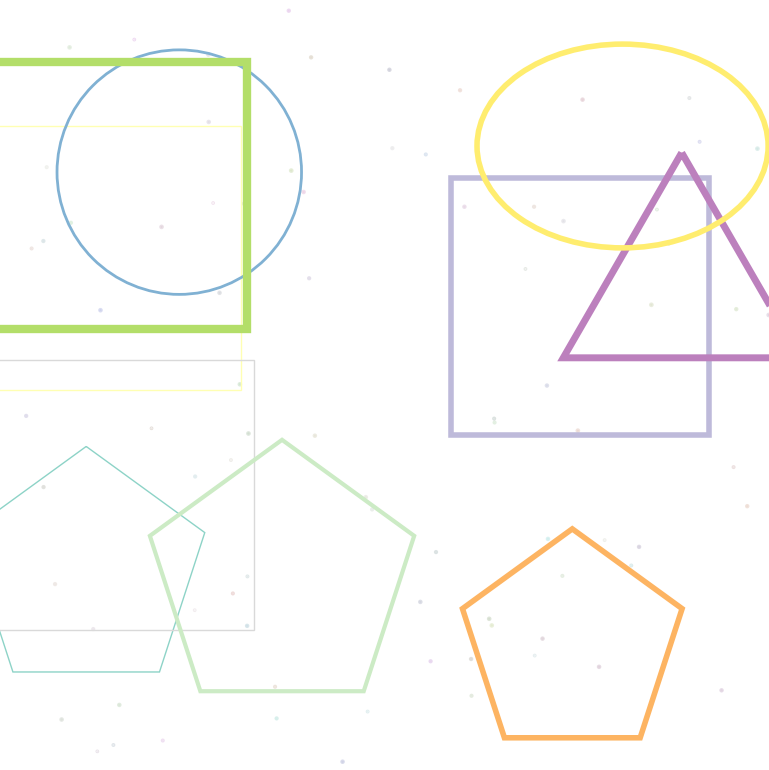[{"shape": "pentagon", "thickness": 0.5, "radius": 0.81, "center": [0.112, 0.258]}, {"shape": "square", "thickness": 0.5, "radius": 0.86, "center": [0.141, 0.665]}, {"shape": "square", "thickness": 2, "radius": 0.84, "center": [0.753, 0.602]}, {"shape": "circle", "thickness": 1, "radius": 0.79, "center": [0.233, 0.776]}, {"shape": "pentagon", "thickness": 2, "radius": 0.75, "center": [0.743, 0.163]}, {"shape": "square", "thickness": 3, "radius": 0.87, "center": [0.148, 0.746]}, {"shape": "square", "thickness": 0.5, "radius": 0.88, "center": [0.155, 0.357]}, {"shape": "triangle", "thickness": 2.5, "radius": 0.89, "center": [0.885, 0.624]}, {"shape": "pentagon", "thickness": 1.5, "radius": 0.9, "center": [0.366, 0.248]}, {"shape": "oval", "thickness": 2, "radius": 0.95, "center": [0.809, 0.81]}]